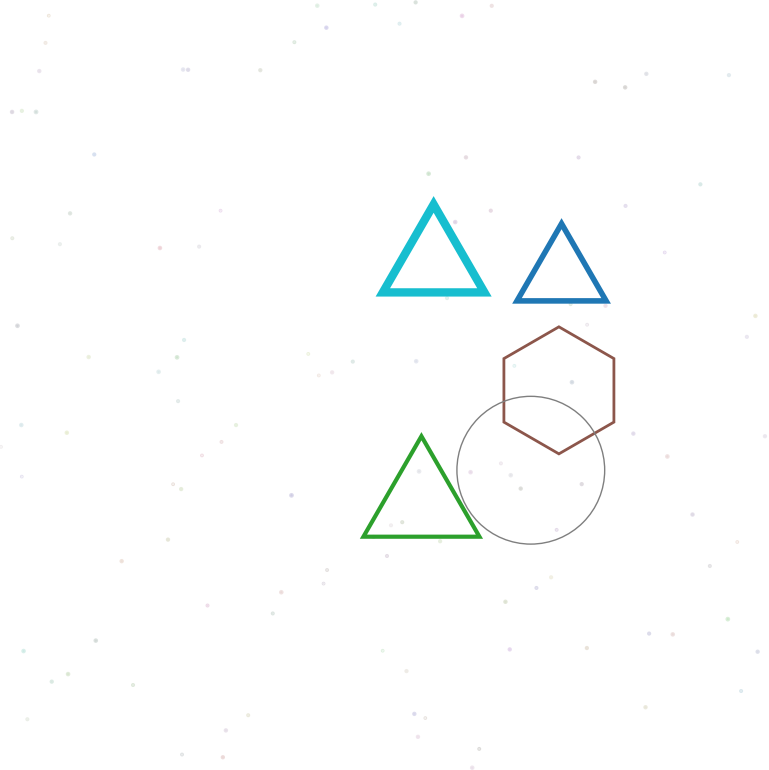[{"shape": "triangle", "thickness": 2, "radius": 0.33, "center": [0.729, 0.643]}, {"shape": "triangle", "thickness": 1.5, "radius": 0.43, "center": [0.547, 0.346]}, {"shape": "hexagon", "thickness": 1, "radius": 0.41, "center": [0.726, 0.493]}, {"shape": "circle", "thickness": 0.5, "radius": 0.48, "center": [0.689, 0.389]}, {"shape": "triangle", "thickness": 3, "radius": 0.38, "center": [0.563, 0.658]}]